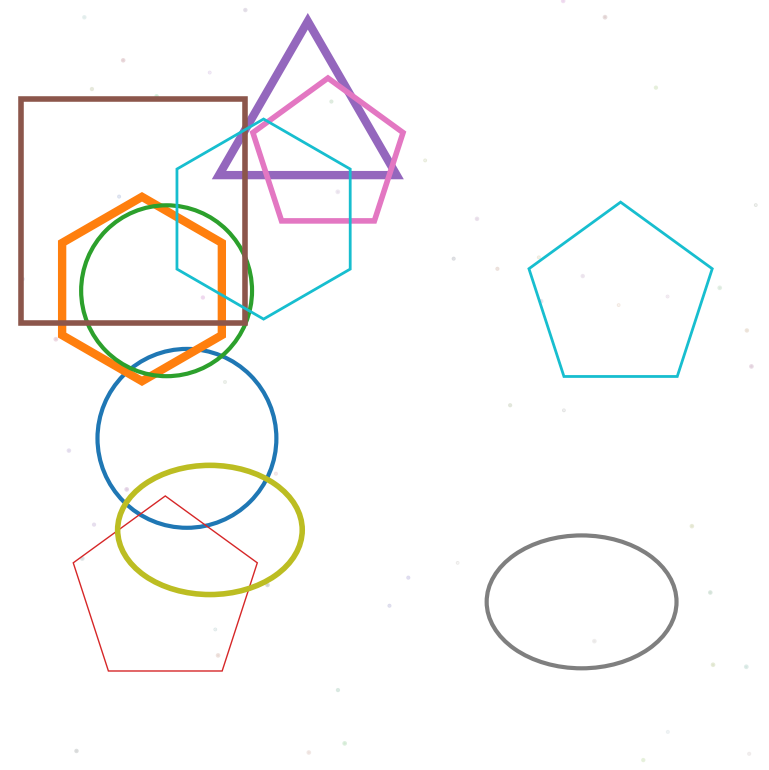[{"shape": "circle", "thickness": 1.5, "radius": 0.58, "center": [0.243, 0.431]}, {"shape": "hexagon", "thickness": 3, "radius": 0.6, "center": [0.184, 0.625]}, {"shape": "circle", "thickness": 1.5, "radius": 0.55, "center": [0.216, 0.622]}, {"shape": "pentagon", "thickness": 0.5, "radius": 0.63, "center": [0.215, 0.23]}, {"shape": "triangle", "thickness": 3, "radius": 0.67, "center": [0.4, 0.839]}, {"shape": "square", "thickness": 2, "radius": 0.73, "center": [0.173, 0.726]}, {"shape": "pentagon", "thickness": 2, "radius": 0.51, "center": [0.426, 0.796]}, {"shape": "oval", "thickness": 1.5, "radius": 0.62, "center": [0.755, 0.218]}, {"shape": "oval", "thickness": 2, "radius": 0.6, "center": [0.273, 0.312]}, {"shape": "hexagon", "thickness": 1, "radius": 0.65, "center": [0.342, 0.715]}, {"shape": "pentagon", "thickness": 1, "radius": 0.63, "center": [0.806, 0.612]}]